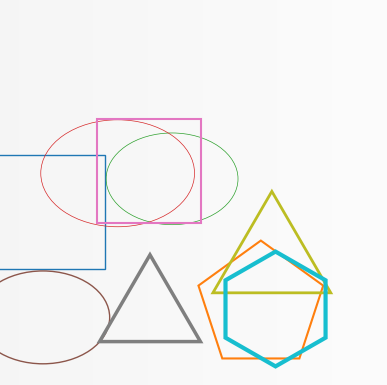[{"shape": "square", "thickness": 1, "radius": 0.74, "center": [0.123, 0.449]}, {"shape": "pentagon", "thickness": 1.5, "radius": 0.85, "center": [0.673, 0.206]}, {"shape": "oval", "thickness": 0.5, "radius": 0.85, "center": [0.444, 0.536]}, {"shape": "oval", "thickness": 0.5, "radius": 0.99, "center": [0.304, 0.55]}, {"shape": "oval", "thickness": 1, "radius": 0.86, "center": [0.111, 0.176]}, {"shape": "square", "thickness": 1.5, "radius": 0.67, "center": [0.385, 0.556]}, {"shape": "triangle", "thickness": 2.5, "radius": 0.75, "center": [0.387, 0.188]}, {"shape": "triangle", "thickness": 2, "radius": 0.88, "center": [0.702, 0.327]}, {"shape": "hexagon", "thickness": 3, "radius": 0.75, "center": [0.711, 0.197]}]